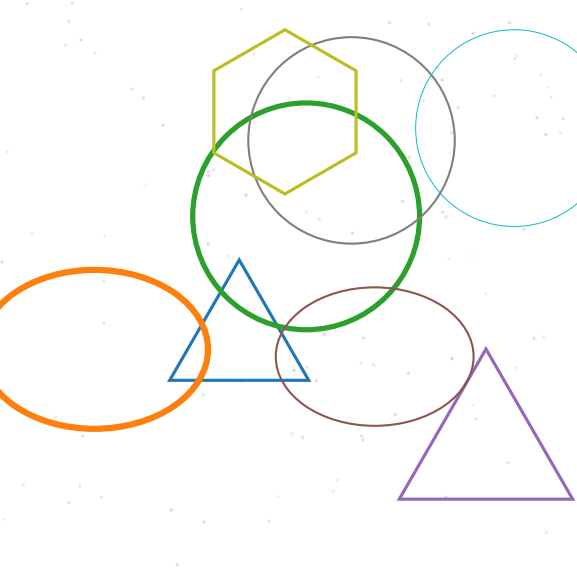[{"shape": "triangle", "thickness": 1.5, "radius": 0.7, "center": [0.414, 0.41]}, {"shape": "oval", "thickness": 3, "radius": 0.98, "center": [0.164, 0.394]}, {"shape": "circle", "thickness": 2.5, "radius": 0.98, "center": [0.53, 0.625]}, {"shape": "triangle", "thickness": 1.5, "radius": 0.87, "center": [0.841, 0.221]}, {"shape": "oval", "thickness": 1, "radius": 0.86, "center": [0.649, 0.382]}, {"shape": "circle", "thickness": 1, "radius": 0.89, "center": [0.609, 0.756]}, {"shape": "hexagon", "thickness": 1.5, "radius": 0.71, "center": [0.493, 0.805]}, {"shape": "circle", "thickness": 0.5, "radius": 0.85, "center": [0.89, 0.777]}]